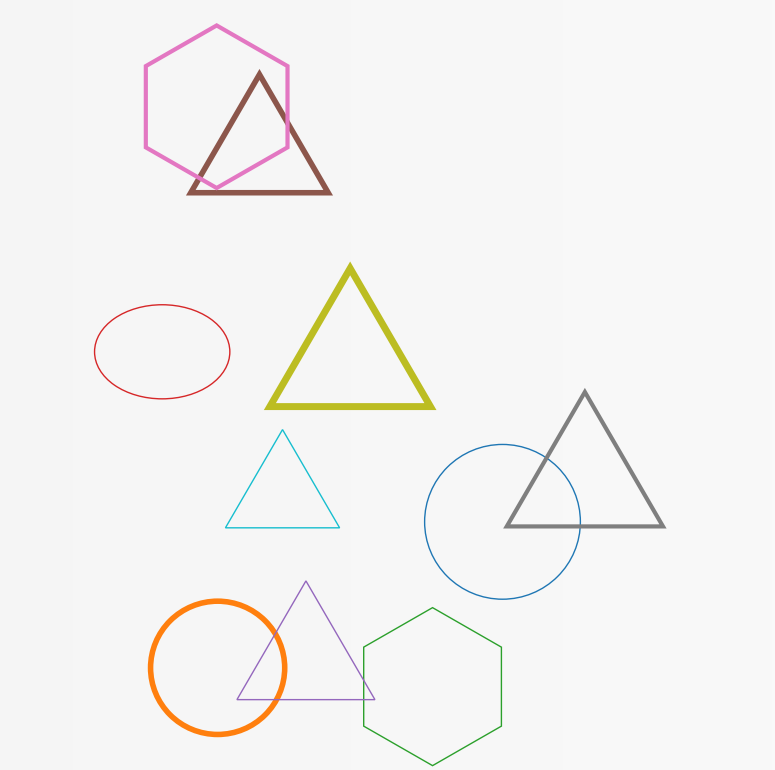[{"shape": "circle", "thickness": 0.5, "radius": 0.5, "center": [0.648, 0.322]}, {"shape": "circle", "thickness": 2, "radius": 0.43, "center": [0.281, 0.133]}, {"shape": "hexagon", "thickness": 0.5, "radius": 0.51, "center": [0.558, 0.108]}, {"shape": "oval", "thickness": 0.5, "radius": 0.44, "center": [0.209, 0.543]}, {"shape": "triangle", "thickness": 0.5, "radius": 0.51, "center": [0.395, 0.143]}, {"shape": "triangle", "thickness": 2, "radius": 0.51, "center": [0.335, 0.801]}, {"shape": "hexagon", "thickness": 1.5, "radius": 0.53, "center": [0.28, 0.861]}, {"shape": "triangle", "thickness": 1.5, "radius": 0.58, "center": [0.755, 0.375]}, {"shape": "triangle", "thickness": 2.5, "radius": 0.6, "center": [0.452, 0.532]}, {"shape": "triangle", "thickness": 0.5, "radius": 0.43, "center": [0.365, 0.357]}]